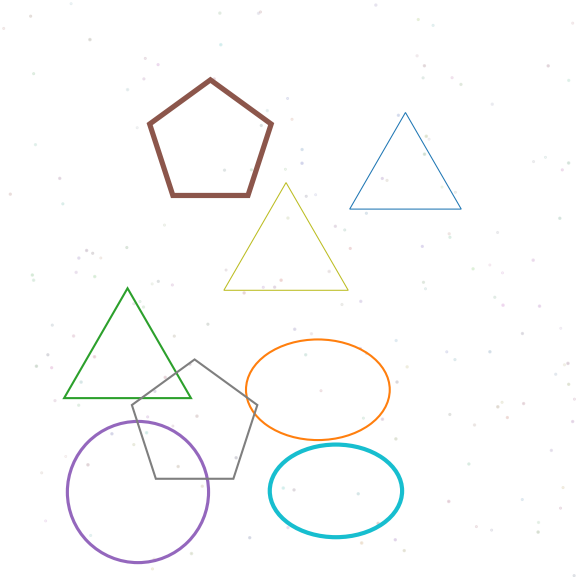[{"shape": "triangle", "thickness": 0.5, "radius": 0.56, "center": [0.702, 0.693]}, {"shape": "oval", "thickness": 1, "radius": 0.62, "center": [0.55, 0.324]}, {"shape": "triangle", "thickness": 1, "radius": 0.63, "center": [0.221, 0.373]}, {"shape": "circle", "thickness": 1.5, "radius": 0.61, "center": [0.239, 0.147]}, {"shape": "pentagon", "thickness": 2.5, "radius": 0.55, "center": [0.364, 0.75]}, {"shape": "pentagon", "thickness": 1, "radius": 0.57, "center": [0.337, 0.262]}, {"shape": "triangle", "thickness": 0.5, "radius": 0.62, "center": [0.495, 0.559]}, {"shape": "oval", "thickness": 2, "radius": 0.57, "center": [0.582, 0.149]}]